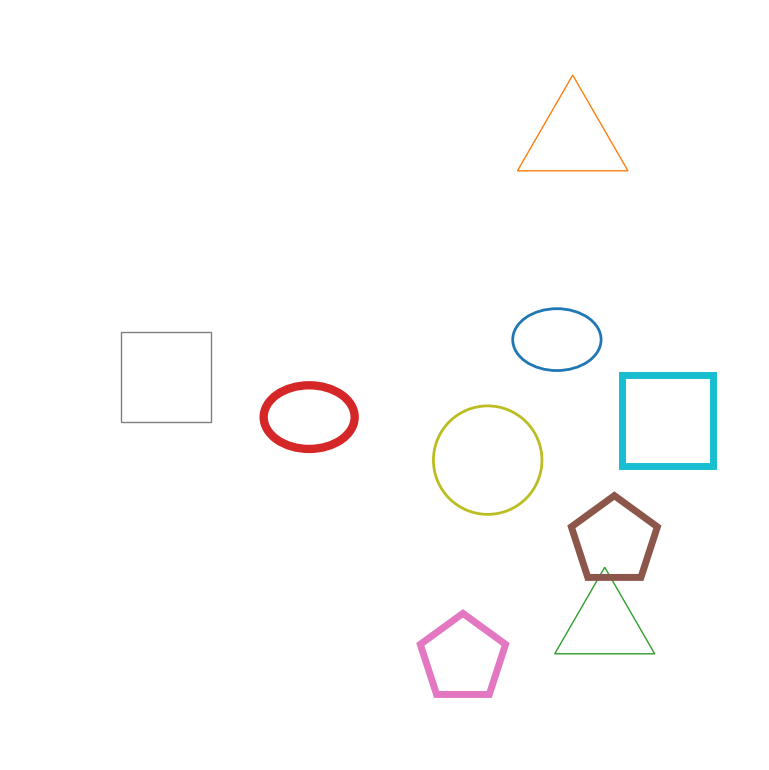[{"shape": "oval", "thickness": 1, "radius": 0.29, "center": [0.723, 0.559]}, {"shape": "triangle", "thickness": 0.5, "radius": 0.41, "center": [0.744, 0.82]}, {"shape": "triangle", "thickness": 0.5, "radius": 0.37, "center": [0.785, 0.188]}, {"shape": "oval", "thickness": 3, "radius": 0.3, "center": [0.402, 0.458]}, {"shape": "pentagon", "thickness": 2.5, "radius": 0.29, "center": [0.798, 0.298]}, {"shape": "pentagon", "thickness": 2.5, "radius": 0.29, "center": [0.601, 0.145]}, {"shape": "square", "thickness": 0.5, "radius": 0.29, "center": [0.216, 0.51]}, {"shape": "circle", "thickness": 1, "radius": 0.35, "center": [0.633, 0.402]}, {"shape": "square", "thickness": 2.5, "radius": 0.3, "center": [0.867, 0.454]}]